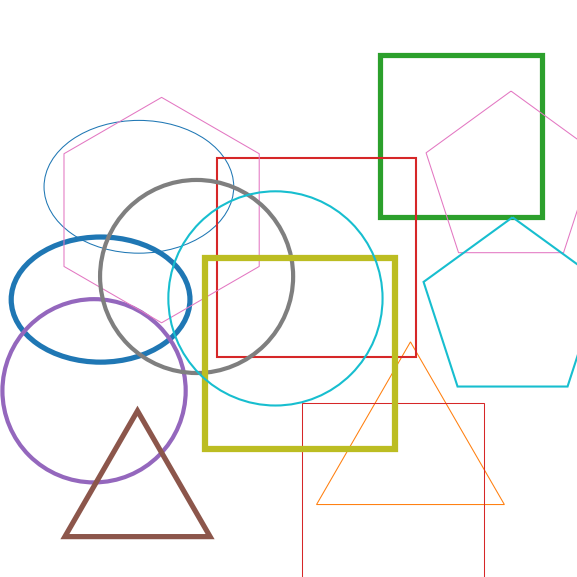[{"shape": "oval", "thickness": 0.5, "radius": 0.82, "center": [0.24, 0.676]}, {"shape": "oval", "thickness": 2.5, "radius": 0.77, "center": [0.174, 0.48]}, {"shape": "triangle", "thickness": 0.5, "radius": 0.94, "center": [0.711, 0.219]}, {"shape": "square", "thickness": 2.5, "radius": 0.7, "center": [0.799, 0.764]}, {"shape": "square", "thickness": 0.5, "radius": 0.79, "center": [0.68, 0.144]}, {"shape": "square", "thickness": 1, "radius": 0.86, "center": [0.549, 0.554]}, {"shape": "circle", "thickness": 2, "radius": 0.79, "center": [0.163, 0.322]}, {"shape": "triangle", "thickness": 2.5, "radius": 0.73, "center": [0.238, 0.143]}, {"shape": "pentagon", "thickness": 0.5, "radius": 0.77, "center": [0.885, 0.687]}, {"shape": "hexagon", "thickness": 0.5, "radius": 0.98, "center": [0.28, 0.635]}, {"shape": "circle", "thickness": 2, "radius": 0.84, "center": [0.34, 0.52]}, {"shape": "square", "thickness": 3, "radius": 0.82, "center": [0.52, 0.387]}, {"shape": "pentagon", "thickness": 1, "radius": 0.81, "center": [0.888, 0.461]}, {"shape": "circle", "thickness": 1, "radius": 0.93, "center": [0.477, 0.482]}]